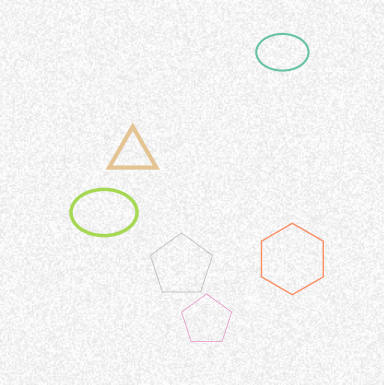[{"shape": "oval", "thickness": 1.5, "radius": 0.34, "center": [0.734, 0.864]}, {"shape": "hexagon", "thickness": 1, "radius": 0.46, "center": [0.759, 0.327]}, {"shape": "pentagon", "thickness": 0.5, "radius": 0.34, "center": [0.537, 0.168]}, {"shape": "oval", "thickness": 2.5, "radius": 0.43, "center": [0.27, 0.448]}, {"shape": "triangle", "thickness": 3, "radius": 0.35, "center": [0.345, 0.6]}, {"shape": "pentagon", "thickness": 0.5, "radius": 0.42, "center": [0.471, 0.31]}]